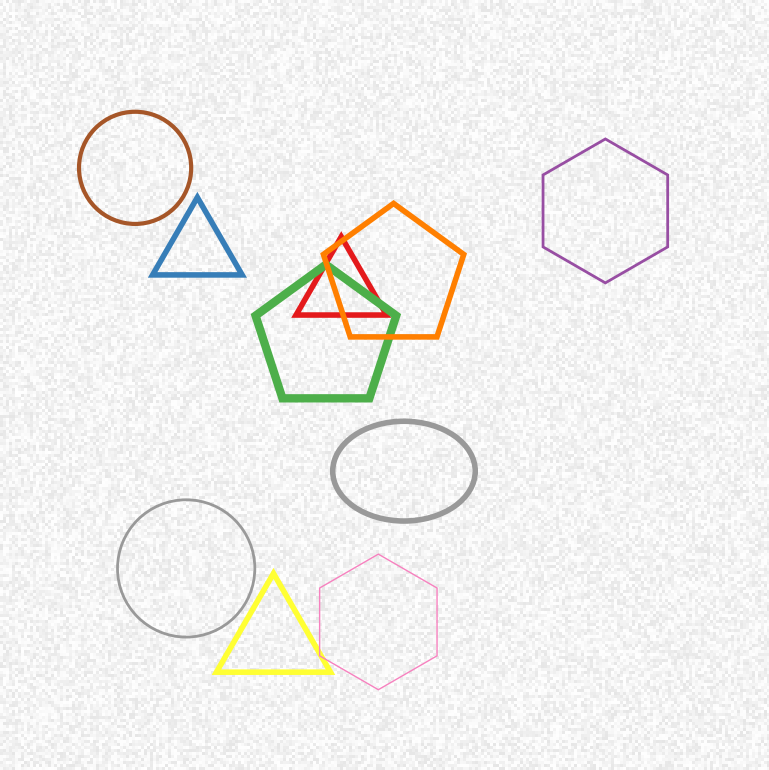[{"shape": "triangle", "thickness": 2, "radius": 0.34, "center": [0.443, 0.625]}, {"shape": "triangle", "thickness": 2, "radius": 0.34, "center": [0.256, 0.677]}, {"shape": "pentagon", "thickness": 3, "radius": 0.48, "center": [0.423, 0.56]}, {"shape": "hexagon", "thickness": 1, "radius": 0.47, "center": [0.786, 0.726]}, {"shape": "pentagon", "thickness": 2, "radius": 0.48, "center": [0.511, 0.64]}, {"shape": "triangle", "thickness": 2, "radius": 0.43, "center": [0.355, 0.17]}, {"shape": "circle", "thickness": 1.5, "radius": 0.36, "center": [0.175, 0.782]}, {"shape": "hexagon", "thickness": 0.5, "radius": 0.44, "center": [0.491, 0.192]}, {"shape": "oval", "thickness": 2, "radius": 0.46, "center": [0.525, 0.388]}, {"shape": "circle", "thickness": 1, "radius": 0.45, "center": [0.242, 0.262]}]